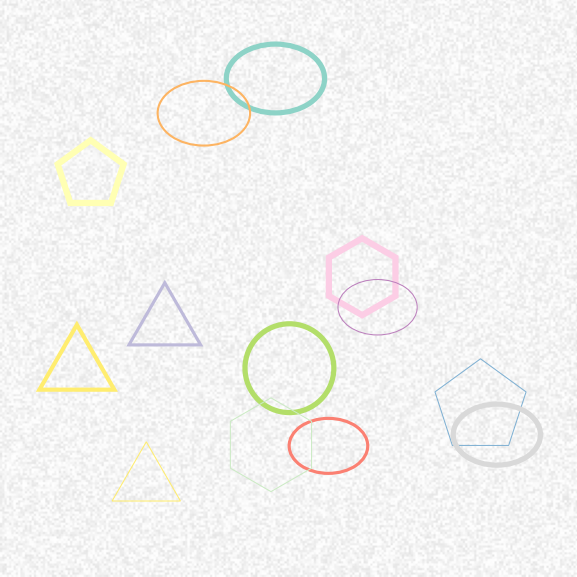[{"shape": "oval", "thickness": 2.5, "radius": 0.43, "center": [0.477, 0.863]}, {"shape": "pentagon", "thickness": 3, "radius": 0.3, "center": [0.157, 0.696]}, {"shape": "triangle", "thickness": 1.5, "radius": 0.36, "center": [0.285, 0.438]}, {"shape": "oval", "thickness": 1.5, "radius": 0.34, "center": [0.569, 0.227]}, {"shape": "pentagon", "thickness": 0.5, "radius": 0.41, "center": [0.832, 0.295]}, {"shape": "oval", "thickness": 1, "radius": 0.4, "center": [0.353, 0.803]}, {"shape": "circle", "thickness": 2.5, "radius": 0.38, "center": [0.501, 0.362]}, {"shape": "hexagon", "thickness": 3, "radius": 0.33, "center": [0.627, 0.52]}, {"shape": "oval", "thickness": 2.5, "radius": 0.38, "center": [0.86, 0.247]}, {"shape": "oval", "thickness": 0.5, "radius": 0.34, "center": [0.654, 0.467]}, {"shape": "hexagon", "thickness": 0.5, "radius": 0.41, "center": [0.469, 0.229]}, {"shape": "triangle", "thickness": 2, "radius": 0.37, "center": [0.133, 0.362]}, {"shape": "triangle", "thickness": 0.5, "radius": 0.34, "center": [0.253, 0.166]}]